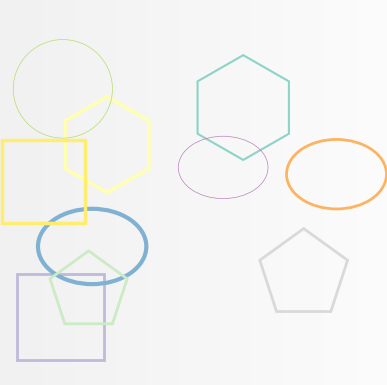[{"shape": "hexagon", "thickness": 1.5, "radius": 0.68, "center": [0.628, 0.721]}, {"shape": "hexagon", "thickness": 2.5, "radius": 0.62, "center": [0.276, 0.624]}, {"shape": "square", "thickness": 2, "radius": 0.56, "center": [0.157, 0.177]}, {"shape": "oval", "thickness": 3, "radius": 0.7, "center": [0.238, 0.36]}, {"shape": "oval", "thickness": 2, "radius": 0.64, "center": [0.868, 0.548]}, {"shape": "circle", "thickness": 0.5, "radius": 0.64, "center": [0.162, 0.769]}, {"shape": "pentagon", "thickness": 2, "radius": 0.6, "center": [0.784, 0.287]}, {"shape": "oval", "thickness": 0.5, "radius": 0.58, "center": [0.576, 0.565]}, {"shape": "pentagon", "thickness": 2, "radius": 0.52, "center": [0.229, 0.244]}, {"shape": "square", "thickness": 2.5, "radius": 0.54, "center": [0.112, 0.528]}]